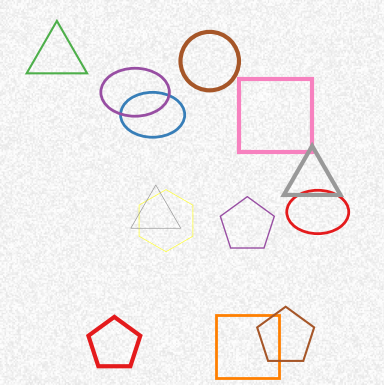[{"shape": "pentagon", "thickness": 3, "radius": 0.35, "center": [0.297, 0.106]}, {"shape": "oval", "thickness": 2, "radius": 0.4, "center": [0.825, 0.449]}, {"shape": "oval", "thickness": 2, "radius": 0.42, "center": [0.396, 0.702]}, {"shape": "triangle", "thickness": 1.5, "radius": 0.45, "center": [0.148, 0.855]}, {"shape": "pentagon", "thickness": 1, "radius": 0.37, "center": [0.642, 0.415]}, {"shape": "oval", "thickness": 2, "radius": 0.44, "center": [0.351, 0.76]}, {"shape": "square", "thickness": 2, "radius": 0.41, "center": [0.643, 0.1]}, {"shape": "hexagon", "thickness": 0.5, "radius": 0.4, "center": [0.431, 0.427]}, {"shape": "pentagon", "thickness": 1.5, "radius": 0.39, "center": [0.742, 0.126]}, {"shape": "circle", "thickness": 3, "radius": 0.38, "center": [0.545, 0.841]}, {"shape": "square", "thickness": 3, "radius": 0.48, "center": [0.716, 0.7]}, {"shape": "triangle", "thickness": 0.5, "radius": 0.38, "center": [0.405, 0.445]}, {"shape": "triangle", "thickness": 3, "radius": 0.42, "center": [0.811, 0.536]}]